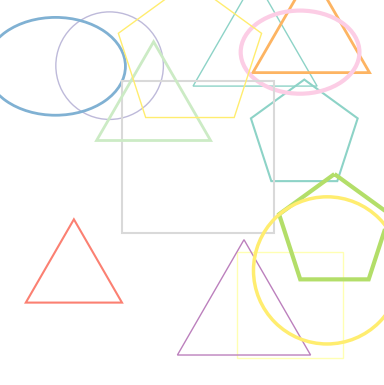[{"shape": "pentagon", "thickness": 1.5, "radius": 0.73, "center": [0.79, 0.648]}, {"shape": "triangle", "thickness": 1, "radius": 0.93, "center": [0.663, 0.869]}, {"shape": "square", "thickness": 1, "radius": 0.69, "center": [0.753, 0.208]}, {"shape": "circle", "thickness": 1, "radius": 0.7, "center": [0.285, 0.829]}, {"shape": "triangle", "thickness": 1.5, "radius": 0.72, "center": [0.192, 0.286]}, {"shape": "oval", "thickness": 2, "radius": 0.91, "center": [0.144, 0.828]}, {"shape": "triangle", "thickness": 2, "radius": 0.87, "center": [0.808, 0.899]}, {"shape": "pentagon", "thickness": 3, "radius": 0.76, "center": [0.869, 0.397]}, {"shape": "oval", "thickness": 3, "radius": 0.77, "center": [0.779, 0.865]}, {"shape": "square", "thickness": 1.5, "radius": 0.99, "center": [0.513, 0.592]}, {"shape": "triangle", "thickness": 1, "radius": 1.0, "center": [0.634, 0.178]}, {"shape": "triangle", "thickness": 2, "radius": 0.85, "center": [0.399, 0.721]}, {"shape": "pentagon", "thickness": 1, "radius": 0.98, "center": [0.493, 0.853]}, {"shape": "circle", "thickness": 2.5, "radius": 0.96, "center": [0.849, 0.298]}]